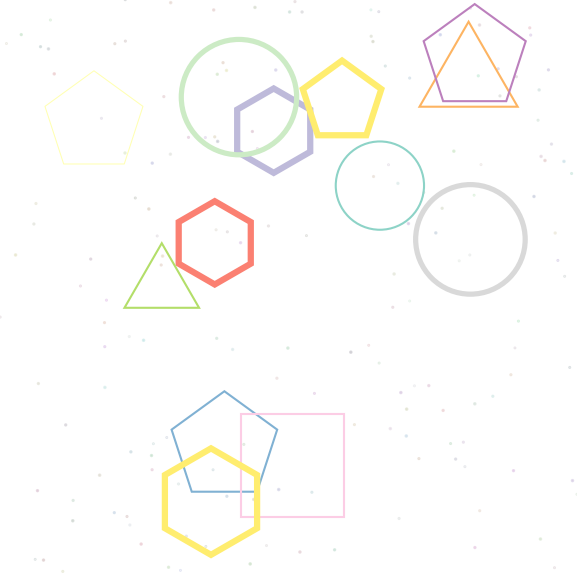[{"shape": "circle", "thickness": 1, "radius": 0.38, "center": [0.658, 0.678]}, {"shape": "pentagon", "thickness": 0.5, "radius": 0.45, "center": [0.163, 0.787]}, {"shape": "hexagon", "thickness": 3, "radius": 0.37, "center": [0.474, 0.773]}, {"shape": "hexagon", "thickness": 3, "radius": 0.36, "center": [0.372, 0.579]}, {"shape": "pentagon", "thickness": 1, "radius": 0.48, "center": [0.389, 0.225]}, {"shape": "triangle", "thickness": 1, "radius": 0.49, "center": [0.811, 0.863]}, {"shape": "triangle", "thickness": 1, "radius": 0.37, "center": [0.28, 0.503]}, {"shape": "square", "thickness": 1, "radius": 0.44, "center": [0.507, 0.192]}, {"shape": "circle", "thickness": 2.5, "radius": 0.47, "center": [0.815, 0.585]}, {"shape": "pentagon", "thickness": 1, "radius": 0.46, "center": [0.822, 0.899]}, {"shape": "circle", "thickness": 2.5, "radius": 0.5, "center": [0.414, 0.831]}, {"shape": "hexagon", "thickness": 3, "radius": 0.46, "center": [0.365, 0.131]}, {"shape": "pentagon", "thickness": 3, "radius": 0.36, "center": [0.592, 0.823]}]